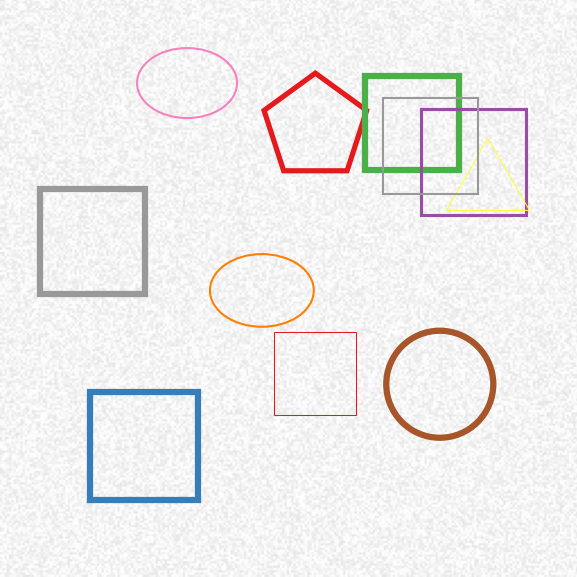[{"shape": "square", "thickness": 0.5, "radius": 0.36, "center": [0.545, 0.352]}, {"shape": "pentagon", "thickness": 2.5, "radius": 0.47, "center": [0.546, 0.779]}, {"shape": "square", "thickness": 3, "radius": 0.47, "center": [0.249, 0.228]}, {"shape": "square", "thickness": 3, "radius": 0.41, "center": [0.713, 0.786]}, {"shape": "square", "thickness": 1.5, "radius": 0.46, "center": [0.819, 0.719]}, {"shape": "oval", "thickness": 1, "radius": 0.45, "center": [0.453, 0.496]}, {"shape": "triangle", "thickness": 0.5, "radius": 0.42, "center": [0.845, 0.676]}, {"shape": "circle", "thickness": 3, "radius": 0.46, "center": [0.762, 0.334]}, {"shape": "oval", "thickness": 1, "radius": 0.43, "center": [0.324, 0.855]}, {"shape": "square", "thickness": 1, "radius": 0.41, "center": [0.745, 0.747]}, {"shape": "square", "thickness": 3, "radius": 0.46, "center": [0.161, 0.581]}]